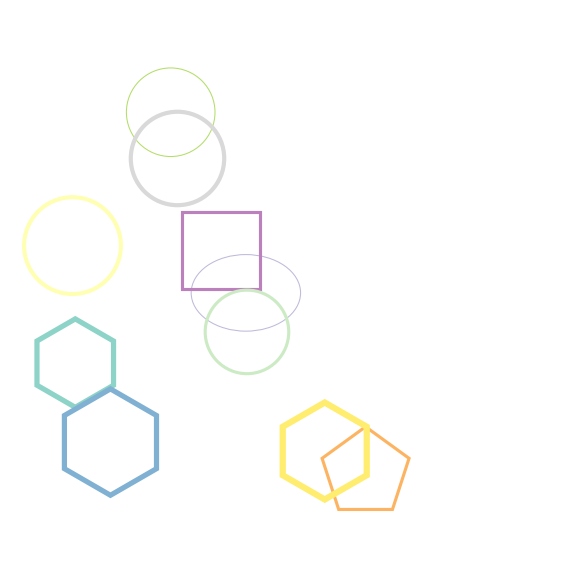[{"shape": "hexagon", "thickness": 2.5, "radius": 0.38, "center": [0.13, 0.37]}, {"shape": "circle", "thickness": 2, "radius": 0.42, "center": [0.126, 0.574]}, {"shape": "oval", "thickness": 0.5, "radius": 0.47, "center": [0.426, 0.492]}, {"shape": "hexagon", "thickness": 2.5, "radius": 0.46, "center": [0.191, 0.234]}, {"shape": "pentagon", "thickness": 1.5, "radius": 0.4, "center": [0.633, 0.181]}, {"shape": "circle", "thickness": 0.5, "radius": 0.38, "center": [0.296, 0.805]}, {"shape": "circle", "thickness": 2, "radius": 0.4, "center": [0.307, 0.725]}, {"shape": "square", "thickness": 1.5, "radius": 0.34, "center": [0.383, 0.566]}, {"shape": "circle", "thickness": 1.5, "radius": 0.36, "center": [0.428, 0.424]}, {"shape": "hexagon", "thickness": 3, "radius": 0.42, "center": [0.562, 0.218]}]